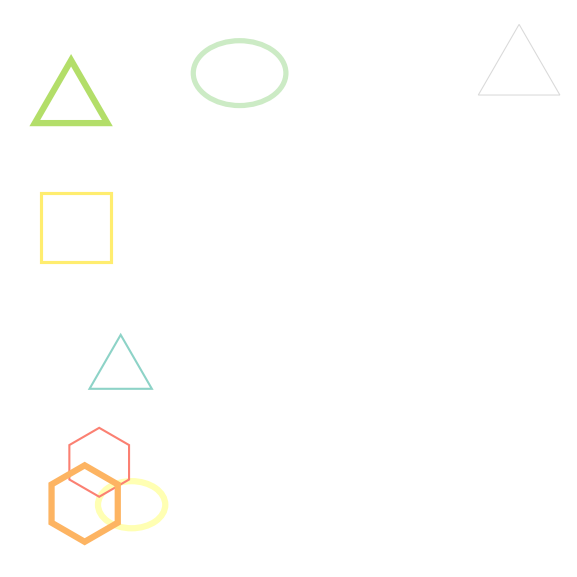[{"shape": "triangle", "thickness": 1, "radius": 0.31, "center": [0.209, 0.357]}, {"shape": "oval", "thickness": 3, "radius": 0.29, "center": [0.228, 0.125]}, {"shape": "hexagon", "thickness": 1, "radius": 0.3, "center": [0.172, 0.199]}, {"shape": "hexagon", "thickness": 3, "radius": 0.33, "center": [0.147, 0.127]}, {"shape": "triangle", "thickness": 3, "radius": 0.36, "center": [0.123, 0.822]}, {"shape": "triangle", "thickness": 0.5, "radius": 0.41, "center": [0.899, 0.875]}, {"shape": "oval", "thickness": 2.5, "radius": 0.4, "center": [0.415, 0.873]}, {"shape": "square", "thickness": 1.5, "radius": 0.3, "center": [0.132, 0.605]}]